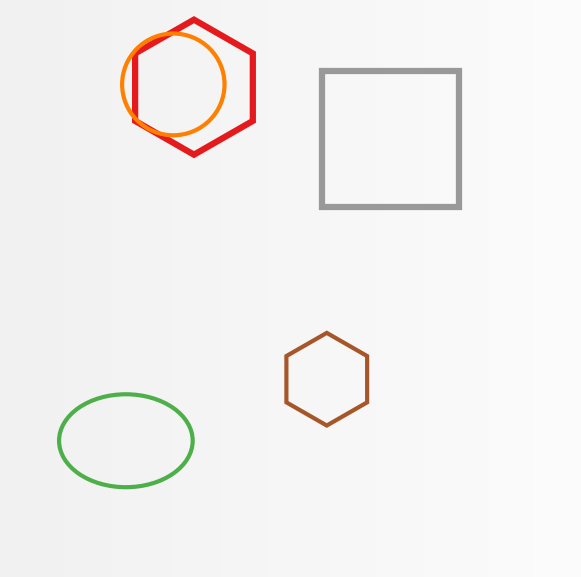[{"shape": "hexagon", "thickness": 3, "radius": 0.58, "center": [0.334, 0.848]}, {"shape": "oval", "thickness": 2, "radius": 0.57, "center": [0.217, 0.236]}, {"shape": "circle", "thickness": 2, "radius": 0.44, "center": [0.298, 0.853]}, {"shape": "hexagon", "thickness": 2, "radius": 0.4, "center": [0.562, 0.343]}, {"shape": "square", "thickness": 3, "radius": 0.59, "center": [0.672, 0.759]}]